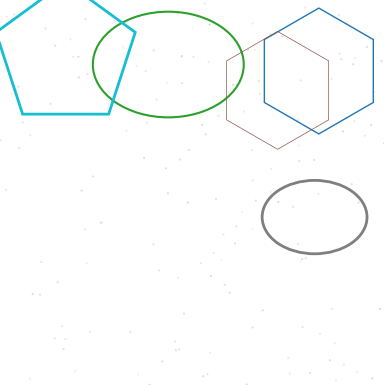[{"shape": "hexagon", "thickness": 1, "radius": 0.82, "center": [0.828, 0.816]}, {"shape": "oval", "thickness": 1.5, "radius": 0.98, "center": [0.437, 0.832]}, {"shape": "hexagon", "thickness": 0.5, "radius": 0.77, "center": [0.721, 0.765]}, {"shape": "oval", "thickness": 2, "radius": 0.68, "center": [0.817, 0.436]}, {"shape": "pentagon", "thickness": 2, "radius": 0.95, "center": [0.171, 0.857]}]